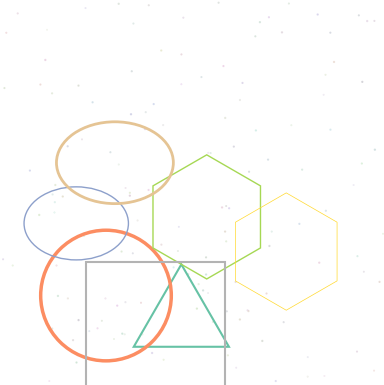[{"shape": "triangle", "thickness": 1.5, "radius": 0.71, "center": [0.471, 0.171]}, {"shape": "circle", "thickness": 2.5, "radius": 0.85, "center": [0.275, 0.232]}, {"shape": "oval", "thickness": 1, "radius": 0.68, "center": [0.198, 0.42]}, {"shape": "hexagon", "thickness": 1, "radius": 0.81, "center": [0.537, 0.437]}, {"shape": "hexagon", "thickness": 0.5, "radius": 0.76, "center": [0.744, 0.347]}, {"shape": "oval", "thickness": 2, "radius": 0.76, "center": [0.298, 0.577]}, {"shape": "square", "thickness": 1.5, "radius": 0.9, "center": [0.405, 0.14]}]